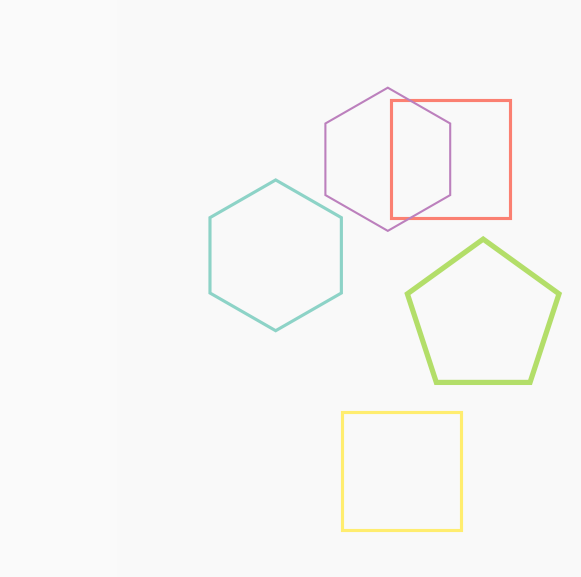[{"shape": "hexagon", "thickness": 1.5, "radius": 0.65, "center": [0.474, 0.557]}, {"shape": "square", "thickness": 1.5, "radius": 0.51, "center": [0.775, 0.724]}, {"shape": "pentagon", "thickness": 2.5, "radius": 0.69, "center": [0.831, 0.448]}, {"shape": "hexagon", "thickness": 1, "radius": 0.62, "center": [0.667, 0.723]}, {"shape": "square", "thickness": 1.5, "radius": 0.51, "center": [0.691, 0.183]}]